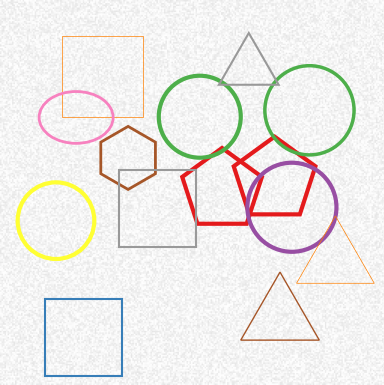[{"shape": "pentagon", "thickness": 3, "radius": 0.54, "center": [0.577, 0.507]}, {"shape": "pentagon", "thickness": 3, "radius": 0.56, "center": [0.713, 0.533]}, {"shape": "square", "thickness": 1.5, "radius": 0.5, "center": [0.217, 0.125]}, {"shape": "circle", "thickness": 2.5, "radius": 0.58, "center": [0.804, 0.714]}, {"shape": "circle", "thickness": 3, "radius": 0.53, "center": [0.519, 0.697]}, {"shape": "circle", "thickness": 3, "radius": 0.58, "center": [0.758, 0.462]}, {"shape": "triangle", "thickness": 0.5, "radius": 0.58, "center": [0.871, 0.323]}, {"shape": "square", "thickness": 0.5, "radius": 0.53, "center": [0.267, 0.802]}, {"shape": "circle", "thickness": 3, "radius": 0.5, "center": [0.145, 0.427]}, {"shape": "hexagon", "thickness": 2, "radius": 0.41, "center": [0.333, 0.59]}, {"shape": "triangle", "thickness": 1, "radius": 0.59, "center": [0.727, 0.175]}, {"shape": "oval", "thickness": 2, "radius": 0.48, "center": [0.198, 0.695]}, {"shape": "square", "thickness": 1.5, "radius": 0.5, "center": [0.408, 0.458]}, {"shape": "triangle", "thickness": 1.5, "radius": 0.45, "center": [0.646, 0.825]}]